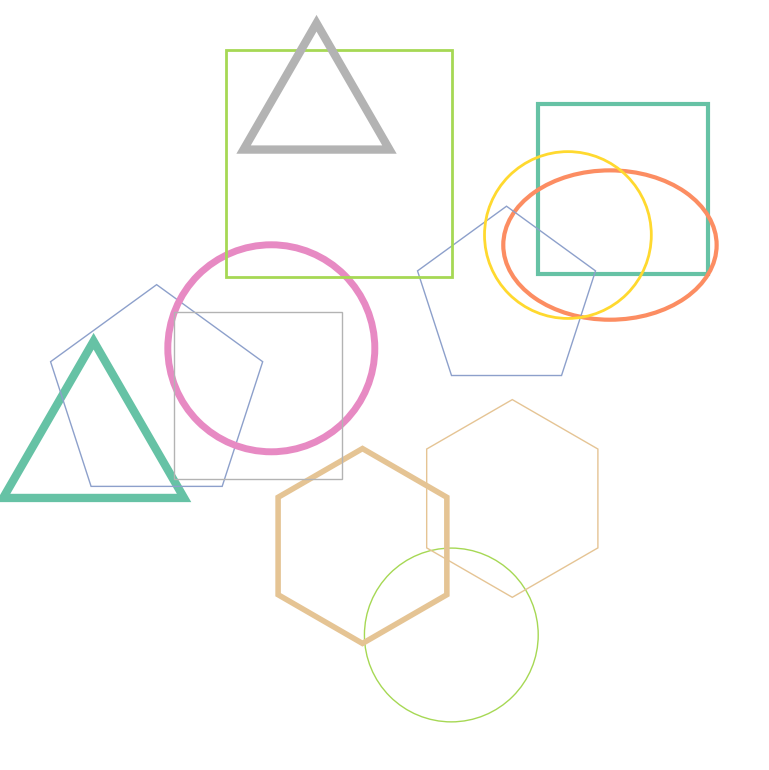[{"shape": "triangle", "thickness": 3, "radius": 0.68, "center": [0.122, 0.421]}, {"shape": "square", "thickness": 1.5, "radius": 0.55, "center": [0.809, 0.755]}, {"shape": "oval", "thickness": 1.5, "radius": 0.69, "center": [0.792, 0.682]}, {"shape": "pentagon", "thickness": 0.5, "radius": 0.61, "center": [0.658, 0.611]}, {"shape": "pentagon", "thickness": 0.5, "radius": 0.72, "center": [0.203, 0.486]}, {"shape": "circle", "thickness": 2.5, "radius": 0.67, "center": [0.352, 0.548]}, {"shape": "circle", "thickness": 0.5, "radius": 0.56, "center": [0.586, 0.175]}, {"shape": "square", "thickness": 1, "radius": 0.74, "center": [0.44, 0.788]}, {"shape": "circle", "thickness": 1, "radius": 0.54, "center": [0.738, 0.695]}, {"shape": "hexagon", "thickness": 0.5, "radius": 0.64, "center": [0.665, 0.353]}, {"shape": "hexagon", "thickness": 2, "radius": 0.63, "center": [0.471, 0.291]}, {"shape": "triangle", "thickness": 3, "radius": 0.55, "center": [0.411, 0.86]}, {"shape": "square", "thickness": 0.5, "radius": 0.54, "center": [0.335, 0.486]}]